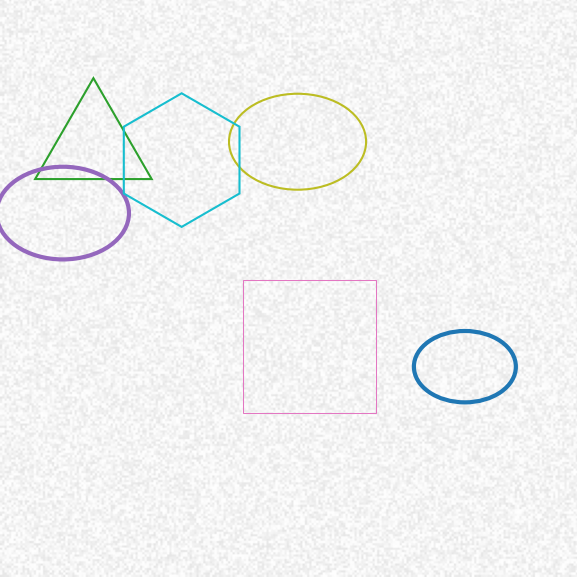[{"shape": "oval", "thickness": 2, "radius": 0.44, "center": [0.805, 0.364]}, {"shape": "triangle", "thickness": 1, "radius": 0.58, "center": [0.162, 0.747]}, {"shape": "oval", "thickness": 2, "radius": 0.57, "center": [0.109, 0.63]}, {"shape": "square", "thickness": 0.5, "radius": 0.58, "center": [0.537, 0.4]}, {"shape": "oval", "thickness": 1, "radius": 0.59, "center": [0.515, 0.754]}, {"shape": "hexagon", "thickness": 1, "radius": 0.58, "center": [0.315, 0.722]}]